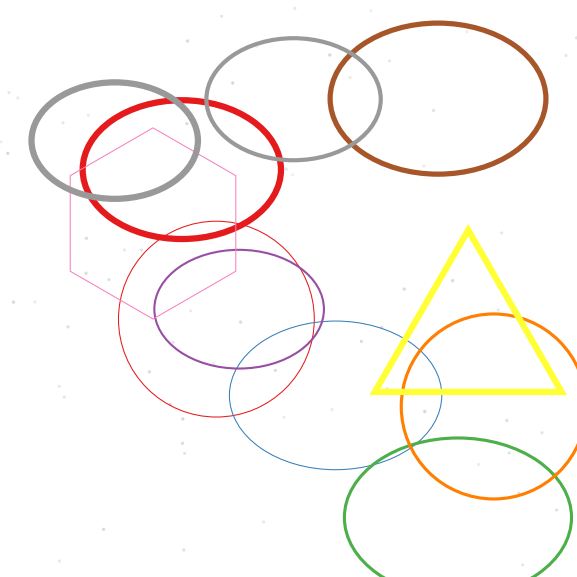[{"shape": "circle", "thickness": 0.5, "radius": 0.85, "center": [0.375, 0.447]}, {"shape": "oval", "thickness": 3, "radius": 0.86, "center": [0.315, 0.705]}, {"shape": "oval", "thickness": 0.5, "radius": 0.92, "center": [0.581, 0.314]}, {"shape": "oval", "thickness": 1.5, "radius": 0.98, "center": [0.793, 0.103]}, {"shape": "oval", "thickness": 1, "radius": 0.73, "center": [0.414, 0.464]}, {"shape": "circle", "thickness": 1.5, "radius": 0.8, "center": [0.855, 0.295]}, {"shape": "triangle", "thickness": 3, "radius": 0.93, "center": [0.811, 0.414]}, {"shape": "oval", "thickness": 2.5, "radius": 0.93, "center": [0.758, 0.828]}, {"shape": "hexagon", "thickness": 0.5, "radius": 0.83, "center": [0.265, 0.612]}, {"shape": "oval", "thickness": 2, "radius": 0.75, "center": [0.508, 0.827]}, {"shape": "oval", "thickness": 3, "radius": 0.72, "center": [0.199, 0.756]}]